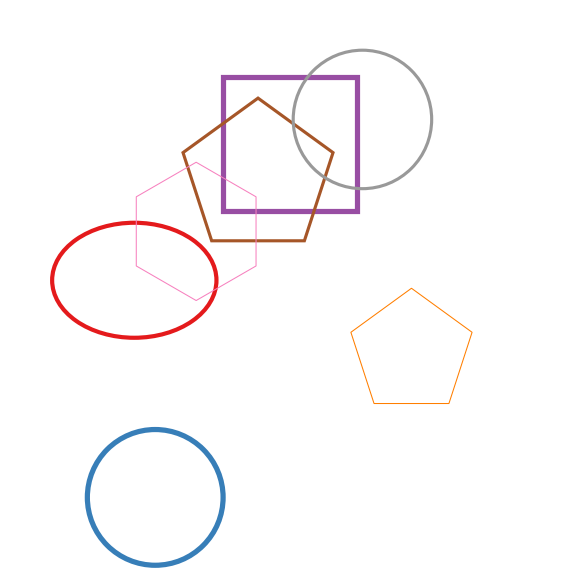[{"shape": "oval", "thickness": 2, "radius": 0.71, "center": [0.233, 0.514]}, {"shape": "circle", "thickness": 2.5, "radius": 0.59, "center": [0.269, 0.138]}, {"shape": "square", "thickness": 2.5, "radius": 0.58, "center": [0.503, 0.749]}, {"shape": "pentagon", "thickness": 0.5, "radius": 0.55, "center": [0.713, 0.39]}, {"shape": "pentagon", "thickness": 1.5, "radius": 0.68, "center": [0.447, 0.693]}, {"shape": "hexagon", "thickness": 0.5, "radius": 0.6, "center": [0.34, 0.598]}, {"shape": "circle", "thickness": 1.5, "radius": 0.6, "center": [0.628, 0.792]}]